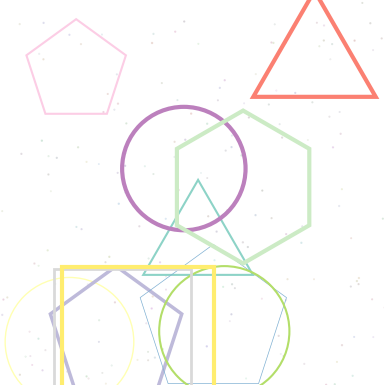[{"shape": "triangle", "thickness": 1.5, "radius": 0.82, "center": [0.514, 0.368]}, {"shape": "circle", "thickness": 1, "radius": 0.84, "center": [0.18, 0.112]}, {"shape": "pentagon", "thickness": 2.5, "radius": 0.9, "center": [0.301, 0.129]}, {"shape": "triangle", "thickness": 3, "radius": 0.92, "center": [0.817, 0.84]}, {"shape": "pentagon", "thickness": 0.5, "radius": 1.0, "center": [0.554, 0.165]}, {"shape": "circle", "thickness": 1.5, "radius": 0.85, "center": [0.583, 0.14]}, {"shape": "pentagon", "thickness": 1.5, "radius": 0.68, "center": [0.198, 0.814]}, {"shape": "square", "thickness": 2, "radius": 0.89, "center": [0.318, 0.123]}, {"shape": "circle", "thickness": 3, "radius": 0.8, "center": [0.478, 0.562]}, {"shape": "hexagon", "thickness": 3, "radius": 0.99, "center": [0.631, 0.514]}, {"shape": "square", "thickness": 3, "radius": 0.98, "center": [0.359, 0.109]}]